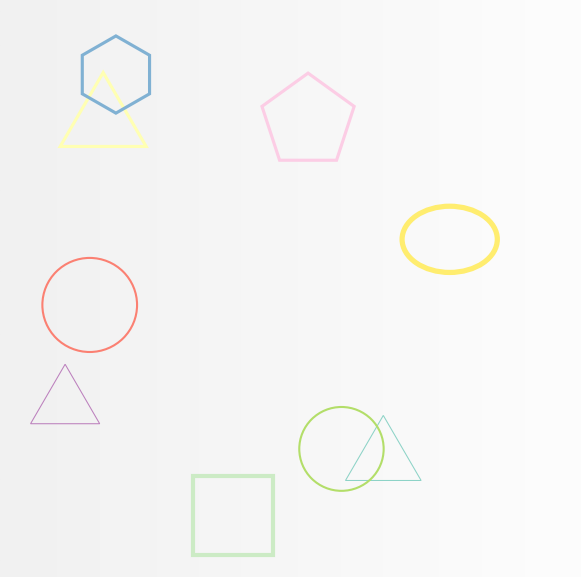[{"shape": "triangle", "thickness": 0.5, "radius": 0.38, "center": [0.659, 0.205]}, {"shape": "triangle", "thickness": 1.5, "radius": 0.43, "center": [0.178, 0.788]}, {"shape": "circle", "thickness": 1, "radius": 0.41, "center": [0.154, 0.471]}, {"shape": "hexagon", "thickness": 1.5, "radius": 0.33, "center": [0.199, 0.87]}, {"shape": "circle", "thickness": 1, "radius": 0.36, "center": [0.587, 0.222]}, {"shape": "pentagon", "thickness": 1.5, "radius": 0.42, "center": [0.53, 0.789]}, {"shape": "triangle", "thickness": 0.5, "radius": 0.34, "center": [0.112, 0.3]}, {"shape": "square", "thickness": 2, "radius": 0.34, "center": [0.401, 0.106]}, {"shape": "oval", "thickness": 2.5, "radius": 0.41, "center": [0.774, 0.585]}]